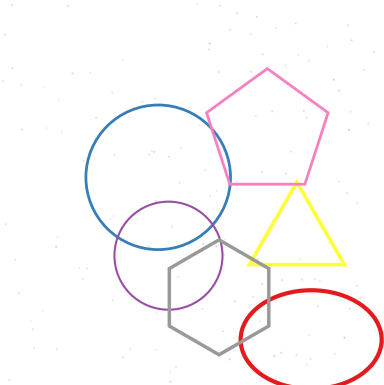[{"shape": "oval", "thickness": 3, "radius": 0.92, "center": [0.808, 0.118]}, {"shape": "circle", "thickness": 2, "radius": 0.94, "center": [0.411, 0.539]}, {"shape": "circle", "thickness": 1.5, "radius": 0.7, "center": [0.438, 0.336]}, {"shape": "triangle", "thickness": 2.5, "radius": 0.71, "center": [0.771, 0.384]}, {"shape": "pentagon", "thickness": 2, "radius": 0.83, "center": [0.694, 0.656]}, {"shape": "hexagon", "thickness": 2.5, "radius": 0.75, "center": [0.569, 0.228]}]